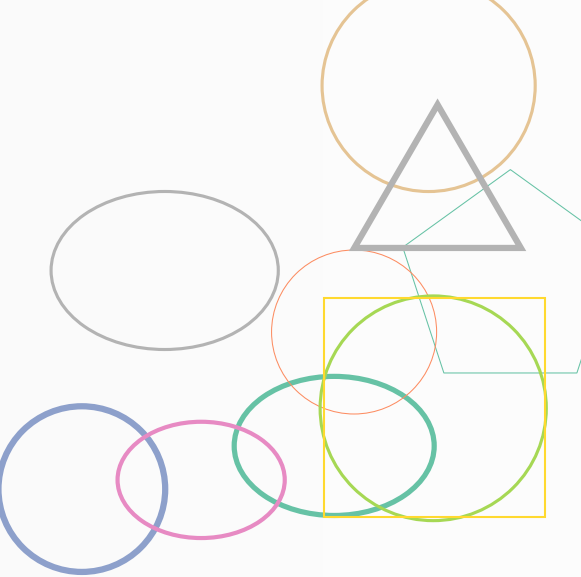[{"shape": "oval", "thickness": 2.5, "radius": 0.86, "center": [0.575, 0.227]}, {"shape": "pentagon", "thickness": 0.5, "radius": 0.97, "center": [0.878, 0.511]}, {"shape": "circle", "thickness": 0.5, "radius": 0.71, "center": [0.609, 0.424]}, {"shape": "circle", "thickness": 3, "radius": 0.72, "center": [0.141, 0.152]}, {"shape": "oval", "thickness": 2, "radius": 0.72, "center": [0.346, 0.168]}, {"shape": "circle", "thickness": 1.5, "radius": 0.97, "center": [0.745, 0.292]}, {"shape": "square", "thickness": 1, "radius": 0.95, "center": [0.748, 0.294]}, {"shape": "circle", "thickness": 1.5, "radius": 0.92, "center": [0.737, 0.851]}, {"shape": "oval", "thickness": 1.5, "radius": 0.98, "center": [0.283, 0.531]}, {"shape": "triangle", "thickness": 3, "radius": 0.83, "center": [0.753, 0.653]}]